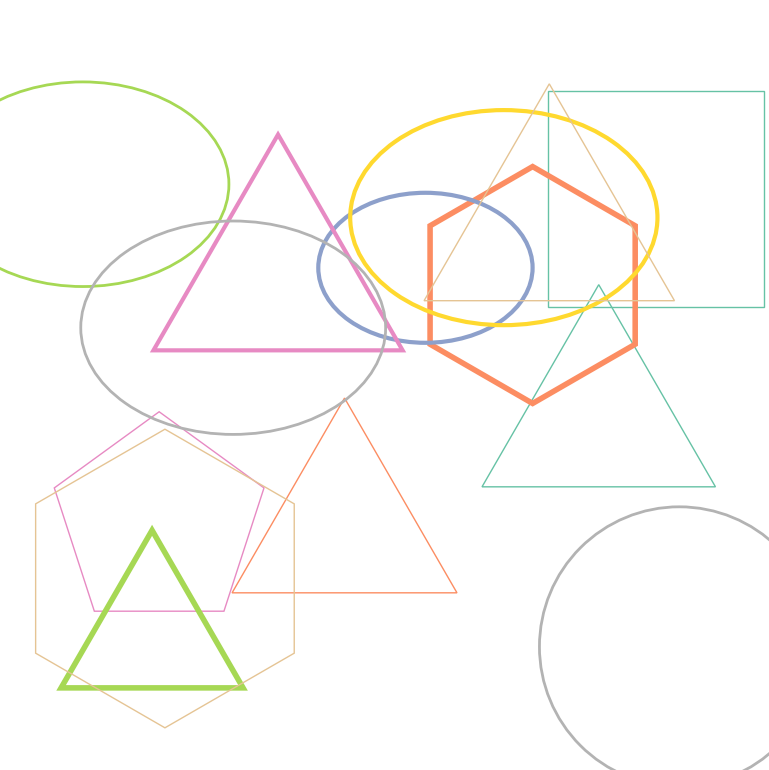[{"shape": "square", "thickness": 0.5, "radius": 0.7, "center": [0.852, 0.742]}, {"shape": "triangle", "thickness": 0.5, "radius": 0.88, "center": [0.778, 0.455]}, {"shape": "hexagon", "thickness": 2, "radius": 0.77, "center": [0.692, 0.63]}, {"shape": "triangle", "thickness": 0.5, "radius": 0.84, "center": [0.447, 0.314]}, {"shape": "oval", "thickness": 1.5, "radius": 0.7, "center": [0.553, 0.652]}, {"shape": "pentagon", "thickness": 0.5, "radius": 0.72, "center": [0.207, 0.322]}, {"shape": "triangle", "thickness": 1.5, "radius": 0.93, "center": [0.361, 0.638]}, {"shape": "oval", "thickness": 1, "radius": 0.95, "center": [0.107, 0.761]}, {"shape": "triangle", "thickness": 2, "radius": 0.68, "center": [0.198, 0.175]}, {"shape": "oval", "thickness": 1.5, "radius": 1.0, "center": [0.654, 0.717]}, {"shape": "triangle", "thickness": 0.5, "radius": 0.94, "center": [0.713, 0.703]}, {"shape": "hexagon", "thickness": 0.5, "radius": 0.97, "center": [0.214, 0.249]}, {"shape": "oval", "thickness": 1, "radius": 0.99, "center": [0.303, 0.574]}, {"shape": "circle", "thickness": 1, "radius": 0.91, "center": [0.882, 0.16]}]